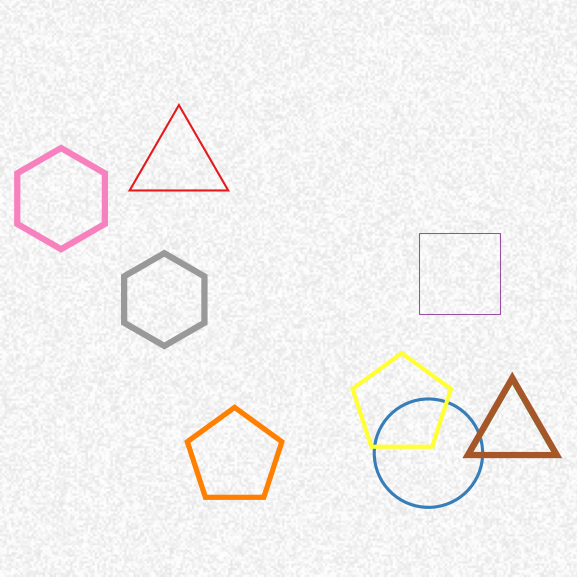[{"shape": "triangle", "thickness": 1, "radius": 0.49, "center": [0.31, 0.719]}, {"shape": "circle", "thickness": 1.5, "radius": 0.47, "center": [0.742, 0.214]}, {"shape": "triangle", "thickness": 0.5, "radius": 0.42, "center": [0.887, 0.25]}, {"shape": "square", "thickness": 0.5, "radius": 0.35, "center": [0.796, 0.526]}, {"shape": "pentagon", "thickness": 2.5, "radius": 0.43, "center": [0.406, 0.208]}, {"shape": "pentagon", "thickness": 2, "radius": 0.45, "center": [0.696, 0.298]}, {"shape": "triangle", "thickness": 3, "radius": 0.45, "center": [0.887, 0.256]}, {"shape": "hexagon", "thickness": 3, "radius": 0.44, "center": [0.106, 0.655]}, {"shape": "hexagon", "thickness": 3, "radius": 0.4, "center": [0.284, 0.48]}]